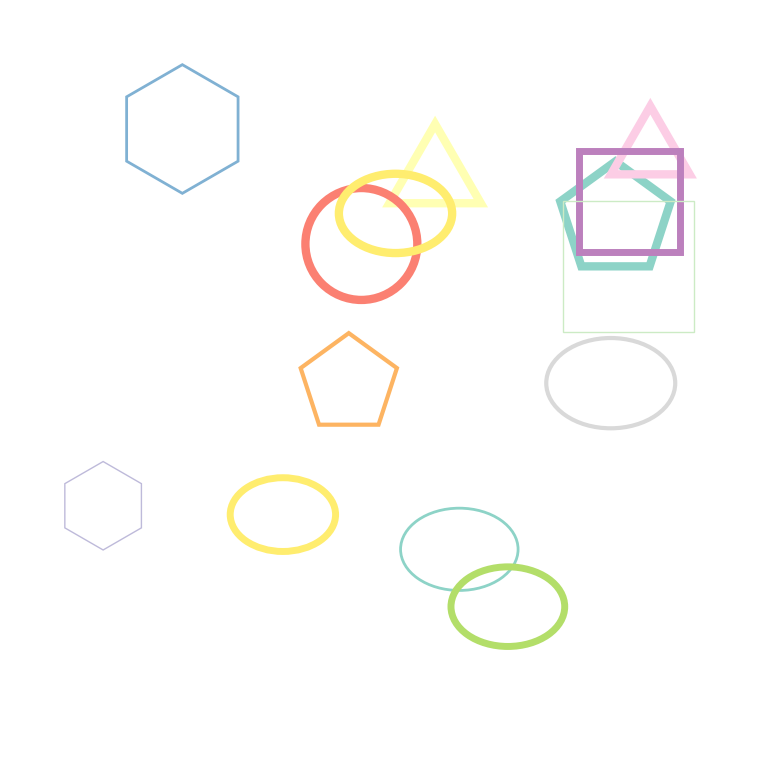[{"shape": "pentagon", "thickness": 3, "radius": 0.38, "center": [0.799, 0.715]}, {"shape": "oval", "thickness": 1, "radius": 0.38, "center": [0.597, 0.287]}, {"shape": "triangle", "thickness": 3, "radius": 0.34, "center": [0.565, 0.77]}, {"shape": "hexagon", "thickness": 0.5, "radius": 0.29, "center": [0.134, 0.343]}, {"shape": "circle", "thickness": 3, "radius": 0.36, "center": [0.469, 0.683]}, {"shape": "hexagon", "thickness": 1, "radius": 0.42, "center": [0.237, 0.832]}, {"shape": "pentagon", "thickness": 1.5, "radius": 0.33, "center": [0.453, 0.502]}, {"shape": "oval", "thickness": 2.5, "radius": 0.37, "center": [0.66, 0.212]}, {"shape": "triangle", "thickness": 3, "radius": 0.29, "center": [0.845, 0.803]}, {"shape": "oval", "thickness": 1.5, "radius": 0.42, "center": [0.793, 0.502]}, {"shape": "square", "thickness": 2.5, "radius": 0.33, "center": [0.818, 0.738]}, {"shape": "square", "thickness": 0.5, "radius": 0.42, "center": [0.816, 0.654]}, {"shape": "oval", "thickness": 3, "radius": 0.37, "center": [0.514, 0.723]}, {"shape": "oval", "thickness": 2.5, "radius": 0.34, "center": [0.367, 0.332]}]